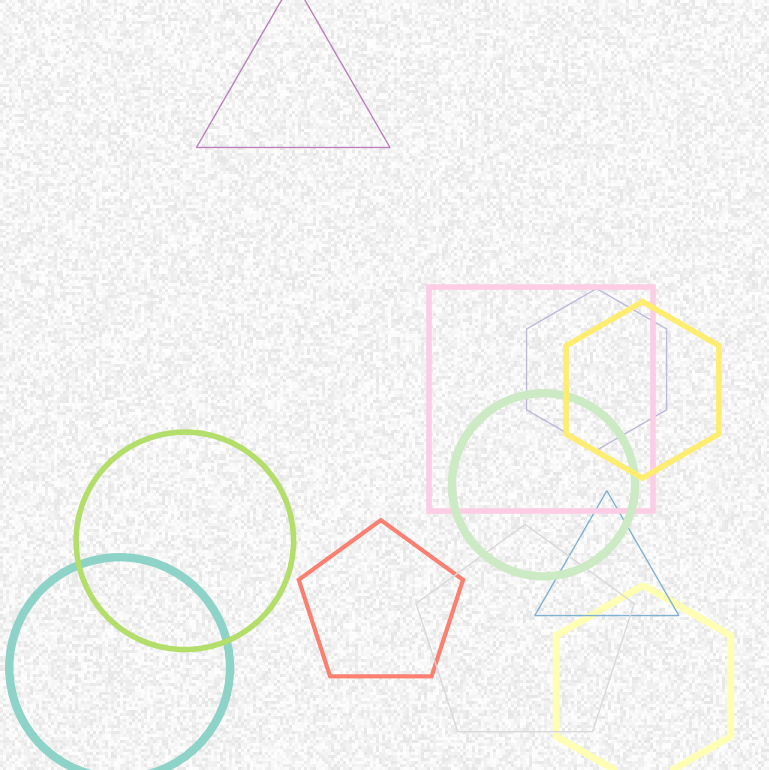[{"shape": "circle", "thickness": 3, "radius": 0.72, "center": [0.155, 0.133]}, {"shape": "hexagon", "thickness": 2.5, "radius": 0.65, "center": [0.836, 0.109]}, {"shape": "hexagon", "thickness": 0.5, "radius": 0.53, "center": [0.775, 0.52]}, {"shape": "pentagon", "thickness": 1.5, "radius": 0.56, "center": [0.495, 0.212]}, {"shape": "triangle", "thickness": 0.5, "radius": 0.54, "center": [0.788, 0.255]}, {"shape": "circle", "thickness": 2, "radius": 0.71, "center": [0.24, 0.298]}, {"shape": "square", "thickness": 2, "radius": 0.73, "center": [0.703, 0.482]}, {"shape": "pentagon", "thickness": 0.5, "radius": 0.74, "center": [0.682, 0.17]}, {"shape": "triangle", "thickness": 0.5, "radius": 0.73, "center": [0.381, 0.881]}, {"shape": "circle", "thickness": 3, "radius": 0.59, "center": [0.706, 0.37]}, {"shape": "hexagon", "thickness": 2, "radius": 0.57, "center": [0.834, 0.494]}]